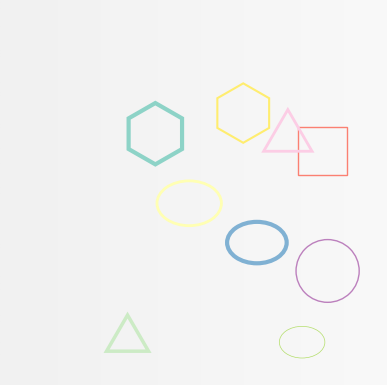[{"shape": "hexagon", "thickness": 3, "radius": 0.4, "center": [0.401, 0.653]}, {"shape": "oval", "thickness": 2, "radius": 0.42, "center": [0.488, 0.472]}, {"shape": "square", "thickness": 1, "radius": 0.32, "center": [0.832, 0.608]}, {"shape": "oval", "thickness": 3, "radius": 0.38, "center": [0.663, 0.37]}, {"shape": "oval", "thickness": 0.5, "radius": 0.29, "center": [0.78, 0.111]}, {"shape": "triangle", "thickness": 2, "radius": 0.36, "center": [0.743, 0.643]}, {"shape": "circle", "thickness": 1, "radius": 0.41, "center": [0.845, 0.296]}, {"shape": "triangle", "thickness": 2.5, "radius": 0.31, "center": [0.329, 0.119]}, {"shape": "hexagon", "thickness": 1.5, "radius": 0.39, "center": [0.628, 0.706]}]